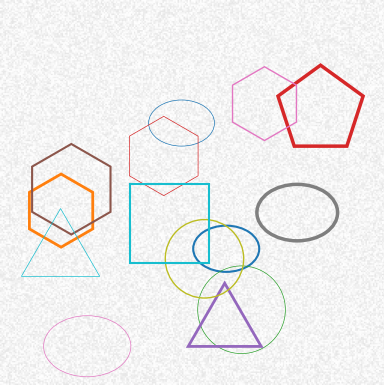[{"shape": "oval", "thickness": 0.5, "radius": 0.43, "center": [0.472, 0.68]}, {"shape": "oval", "thickness": 1.5, "radius": 0.43, "center": [0.588, 0.354]}, {"shape": "hexagon", "thickness": 2, "radius": 0.47, "center": [0.159, 0.453]}, {"shape": "circle", "thickness": 0.5, "radius": 0.57, "center": [0.627, 0.195]}, {"shape": "hexagon", "thickness": 0.5, "radius": 0.52, "center": [0.425, 0.595]}, {"shape": "pentagon", "thickness": 2.5, "radius": 0.58, "center": [0.833, 0.714]}, {"shape": "triangle", "thickness": 2, "radius": 0.55, "center": [0.584, 0.155]}, {"shape": "hexagon", "thickness": 1.5, "radius": 0.59, "center": [0.185, 0.508]}, {"shape": "oval", "thickness": 0.5, "radius": 0.57, "center": [0.227, 0.101]}, {"shape": "hexagon", "thickness": 1, "radius": 0.48, "center": [0.687, 0.731]}, {"shape": "oval", "thickness": 2.5, "radius": 0.52, "center": [0.772, 0.448]}, {"shape": "circle", "thickness": 1, "radius": 0.51, "center": [0.531, 0.328]}, {"shape": "square", "thickness": 1.5, "radius": 0.51, "center": [0.44, 0.419]}, {"shape": "triangle", "thickness": 0.5, "radius": 0.59, "center": [0.157, 0.341]}]